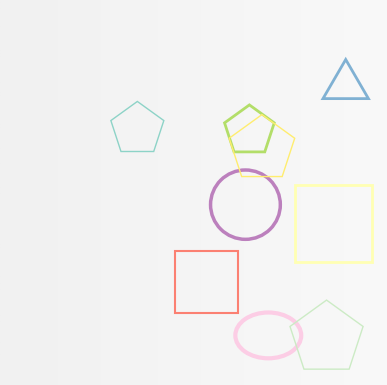[{"shape": "pentagon", "thickness": 1, "radius": 0.36, "center": [0.354, 0.665]}, {"shape": "square", "thickness": 2, "radius": 0.5, "center": [0.861, 0.419]}, {"shape": "square", "thickness": 1.5, "radius": 0.4, "center": [0.533, 0.268]}, {"shape": "triangle", "thickness": 2, "radius": 0.34, "center": [0.892, 0.778]}, {"shape": "pentagon", "thickness": 2, "radius": 0.34, "center": [0.644, 0.66]}, {"shape": "oval", "thickness": 3, "radius": 0.43, "center": [0.692, 0.129]}, {"shape": "circle", "thickness": 2.5, "radius": 0.45, "center": [0.633, 0.468]}, {"shape": "pentagon", "thickness": 1, "radius": 0.5, "center": [0.843, 0.121]}, {"shape": "pentagon", "thickness": 1, "radius": 0.44, "center": [0.676, 0.613]}]